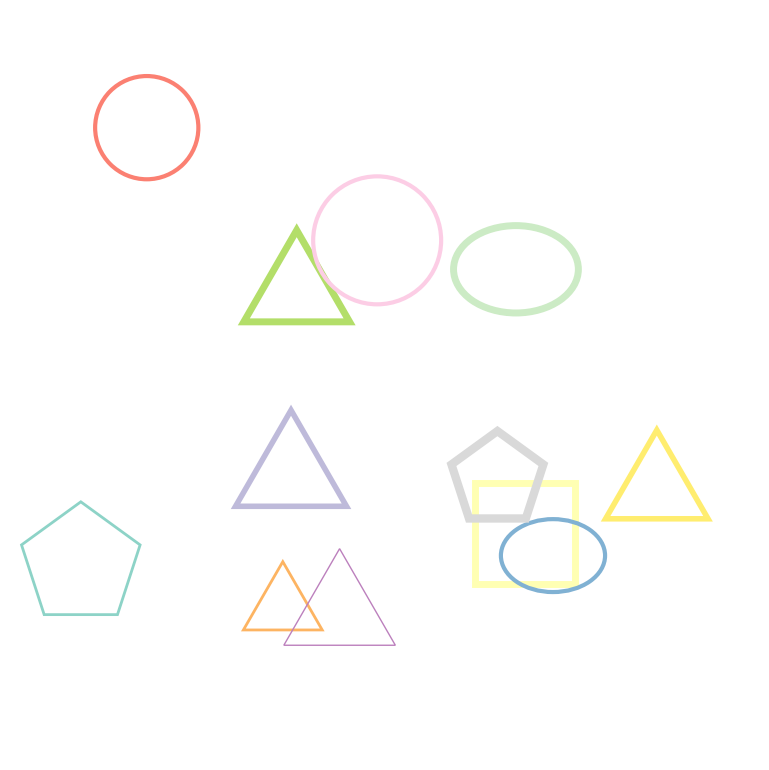[{"shape": "pentagon", "thickness": 1, "radius": 0.4, "center": [0.105, 0.267]}, {"shape": "square", "thickness": 2.5, "radius": 0.33, "center": [0.682, 0.307]}, {"shape": "triangle", "thickness": 2, "radius": 0.42, "center": [0.378, 0.384]}, {"shape": "circle", "thickness": 1.5, "radius": 0.34, "center": [0.191, 0.834]}, {"shape": "oval", "thickness": 1.5, "radius": 0.34, "center": [0.718, 0.278]}, {"shape": "triangle", "thickness": 1, "radius": 0.3, "center": [0.367, 0.211]}, {"shape": "triangle", "thickness": 2.5, "radius": 0.4, "center": [0.385, 0.622]}, {"shape": "circle", "thickness": 1.5, "radius": 0.42, "center": [0.49, 0.688]}, {"shape": "pentagon", "thickness": 3, "radius": 0.31, "center": [0.646, 0.377]}, {"shape": "triangle", "thickness": 0.5, "radius": 0.42, "center": [0.441, 0.204]}, {"shape": "oval", "thickness": 2.5, "radius": 0.41, "center": [0.67, 0.65]}, {"shape": "triangle", "thickness": 2, "radius": 0.38, "center": [0.853, 0.365]}]